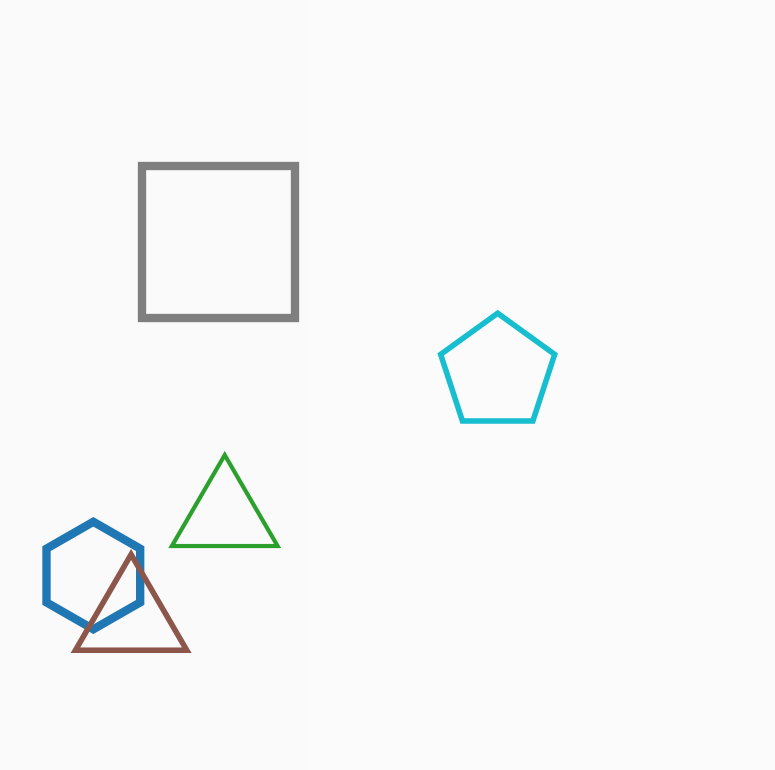[{"shape": "hexagon", "thickness": 3, "radius": 0.35, "center": [0.12, 0.253]}, {"shape": "triangle", "thickness": 1.5, "radius": 0.39, "center": [0.29, 0.33]}, {"shape": "triangle", "thickness": 2, "radius": 0.41, "center": [0.169, 0.197]}, {"shape": "square", "thickness": 3, "radius": 0.5, "center": [0.282, 0.685]}, {"shape": "pentagon", "thickness": 2, "radius": 0.39, "center": [0.642, 0.516]}]